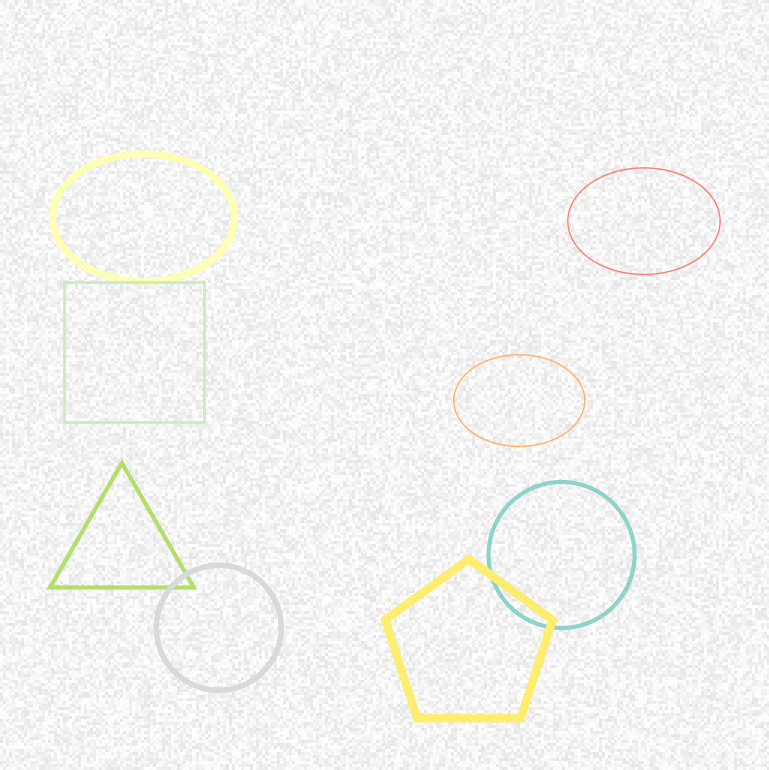[{"shape": "circle", "thickness": 1.5, "radius": 0.47, "center": [0.729, 0.279]}, {"shape": "oval", "thickness": 2.5, "radius": 0.59, "center": [0.186, 0.717]}, {"shape": "oval", "thickness": 0.5, "radius": 0.49, "center": [0.836, 0.713]}, {"shape": "oval", "thickness": 0.5, "radius": 0.43, "center": [0.674, 0.48]}, {"shape": "triangle", "thickness": 1.5, "radius": 0.54, "center": [0.158, 0.291]}, {"shape": "circle", "thickness": 2, "radius": 0.41, "center": [0.284, 0.185]}, {"shape": "square", "thickness": 1, "radius": 0.45, "center": [0.174, 0.543]}, {"shape": "pentagon", "thickness": 3, "radius": 0.57, "center": [0.609, 0.16]}]